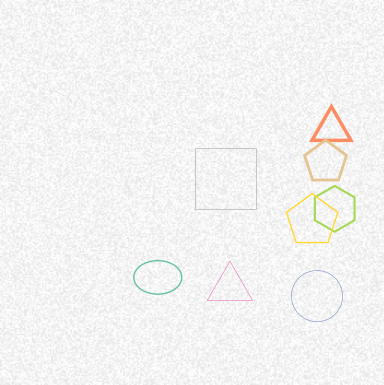[{"shape": "oval", "thickness": 1, "radius": 0.31, "center": [0.41, 0.28]}, {"shape": "triangle", "thickness": 2.5, "radius": 0.29, "center": [0.861, 0.665]}, {"shape": "circle", "thickness": 0.5, "radius": 0.33, "center": [0.823, 0.231]}, {"shape": "triangle", "thickness": 0.5, "radius": 0.34, "center": [0.597, 0.253]}, {"shape": "hexagon", "thickness": 1.5, "radius": 0.3, "center": [0.869, 0.458]}, {"shape": "pentagon", "thickness": 1, "radius": 0.35, "center": [0.811, 0.427]}, {"shape": "pentagon", "thickness": 2, "radius": 0.29, "center": [0.846, 0.579]}, {"shape": "square", "thickness": 0.5, "radius": 0.4, "center": [0.585, 0.537]}]